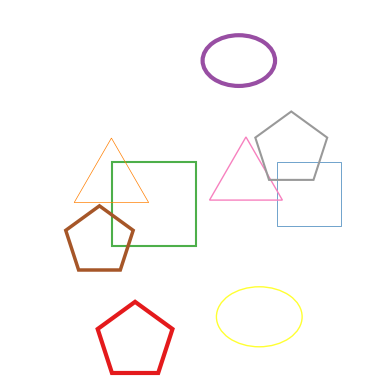[{"shape": "pentagon", "thickness": 3, "radius": 0.51, "center": [0.351, 0.114]}, {"shape": "square", "thickness": 0.5, "radius": 0.41, "center": [0.803, 0.495]}, {"shape": "square", "thickness": 1.5, "radius": 0.55, "center": [0.4, 0.47]}, {"shape": "oval", "thickness": 3, "radius": 0.47, "center": [0.62, 0.843]}, {"shape": "triangle", "thickness": 0.5, "radius": 0.56, "center": [0.289, 0.53]}, {"shape": "oval", "thickness": 1, "radius": 0.56, "center": [0.673, 0.177]}, {"shape": "pentagon", "thickness": 2.5, "radius": 0.46, "center": [0.258, 0.373]}, {"shape": "triangle", "thickness": 1, "radius": 0.55, "center": [0.639, 0.535]}, {"shape": "pentagon", "thickness": 1.5, "radius": 0.49, "center": [0.757, 0.612]}]